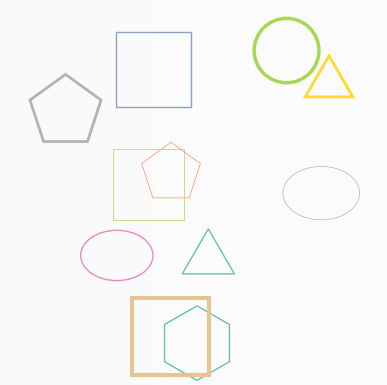[{"shape": "triangle", "thickness": 1, "radius": 0.39, "center": [0.538, 0.327]}, {"shape": "hexagon", "thickness": 1, "radius": 0.48, "center": [0.508, 0.109]}, {"shape": "pentagon", "thickness": 0.5, "radius": 0.4, "center": [0.441, 0.551]}, {"shape": "square", "thickness": 1, "radius": 0.49, "center": [0.396, 0.819]}, {"shape": "oval", "thickness": 1, "radius": 0.47, "center": [0.301, 0.336]}, {"shape": "circle", "thickness": 2.5, "radius": 0.42, "center": [0.739, 0.869]}, {"shape": "square", "thickness": 0.5, "radius": 0.46, "center": [0.384, 0.52]}, {"shape": "triangle", "thickness": 2, "radius": 0.36, "center": [0.849, 0.784]}, {"shape": "square", "thickness": 3, "radius": 0.5, "center": [0.44, 0.126]}, {"shape": "oval", "thickness": 0.5, "radius": 0.5, "center": [0.829, 0.498]}, {"shape": "pentagon", "thickness": 2, "radius": 0.48, "center": [0.169, 0.71]}]